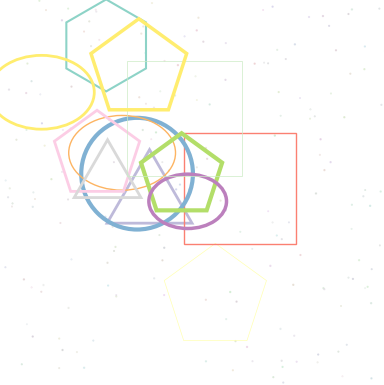[{"shape": "hexagon", "thickness": 1.5, "radius": 0.6, "center": [0.276, 0.882]}, {"shape": "pentagon", "thickness": 0.5, "radius": 0.7, "center": [0.559, 0.228]}, {"shape": "triangle", "thickness": 2, "radius": 0.64, "center": [0.388, 0.484]}, {"shape": "square", "thickness": 1, "radius": 0.72, "center": [0.624, 0.51]}, {"shape": "circle", "thickness": 3, "radius": 0.73, "center": [0.356, 0.549]}, {"shape": "oval", "thickness": 1, "radius": 0.69, "center": [0.317, 0.603]}, {"shape": "pentagon", "thickness": 3, "radius": 0.55, "center": [0.472, 0.543]}, {"shape": "pentagon", "thickness": 2, "radius": 0.58, "center": [0.252, 0.597]}, {"shape": "triangle", "thickness": 2, "radius": 0.5, "center": [0.279, 0.537]}, {"shape": "oval", "thickness": 2.5, "radius": 0.5, "center": [0.488, 0.477]}, {"shape": "square", "thickness": 0.5, "radius": 0.75, "center": [0.478, 0.693]}, {"shape": "pentagon", "thickness": 2.5, "radius": 0.65, "center": [0.361, 0.821]}, {"shape": "oval", "thickness": 2, "radius": 0.68, "center": [0.108, 0.76]}]